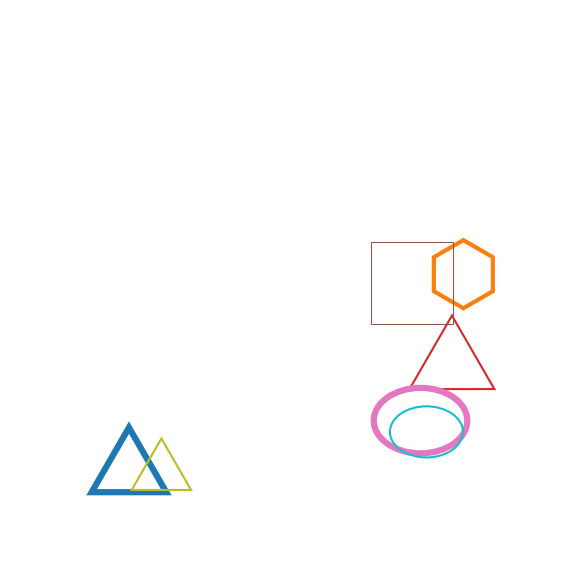[{"shape": "triangle", "thickness": 3, "radius": 0.37, "center": [0.223, 0.184]}, {"shape": "hexagon", "thickness": 2, "radius": 0.29, "center": [0.802, 0.524]}, {"shape": "triangle", "thickness": 1, "radius": 0.42, "center": [0.783, 0.368]}, {"shape": "square", "thickness": 0.5, "radius": 0.36, "center": [0.713, 0.509]}, {"shape": "oval", "thickness": 3, "radius": 0.4, "center": [0.728, 0.271]}, {"shape": "triangle", "thickness": 1, "radius": 0.3, "center": [0.279, 0.18]}, {"shape": "oval", "thickness": 1, "radius": 0.32, "center": [0.738, 0.251]}]